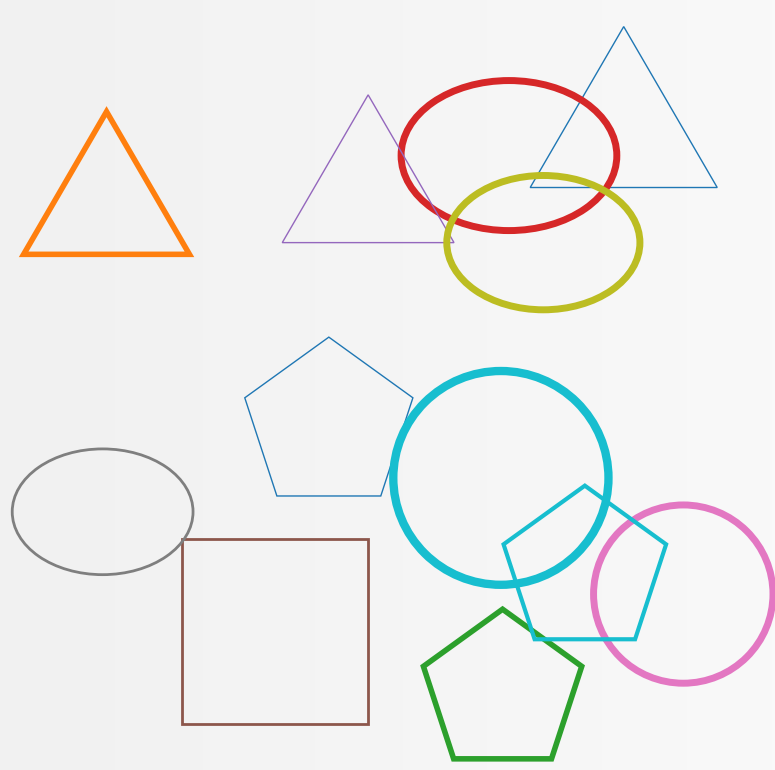[{"shape": "triangle", "thickness": 0.5, "radius": 0.7, "center": [0.805, 0.826]}, {"shape": "pentagon", "thickness": 0.5, "radius": 0.57, "center": [0.424, 0.448]}, {"shape": "triangle", "thickness": 2, "radius": 0.62, "center": [0.137, 0.731]}, {"shape": "pentagon", "thickness": 2, "radius": 0.54, "center": [0.648, 0.101]}, {"shape": "oval", "thickness": 2.5, "radius": 0.7, "center": [0.657, 0.798]}, {"shape": "triangle", "thickness": 0.5, "radius": 0.64, "center": [0.475, 0.749]}, {"shape": "square", "thickness": 1, "radius": 0.6, "center": [0.354, 0.18]}, {"shape": "circle", "thickness": 2.5, "radius": 0.58, "center": [0.882, 0.228]}, {"shape": "oval", "thickness": 1, "radius": 0.58, "center": [0.132, 0.335]}, {"shape": "oval", "thickness": 2.5, "radius": 0.62, "center": [0.701, 0.685]}, {"shape": "pentagon", "thickness": 1.5, "radius": 0.55, "center": [0.755, 0.259]}, {"shape": "circle", "thickness": 3, "radius": 0.69, "center": [0.646, 0.379]}]